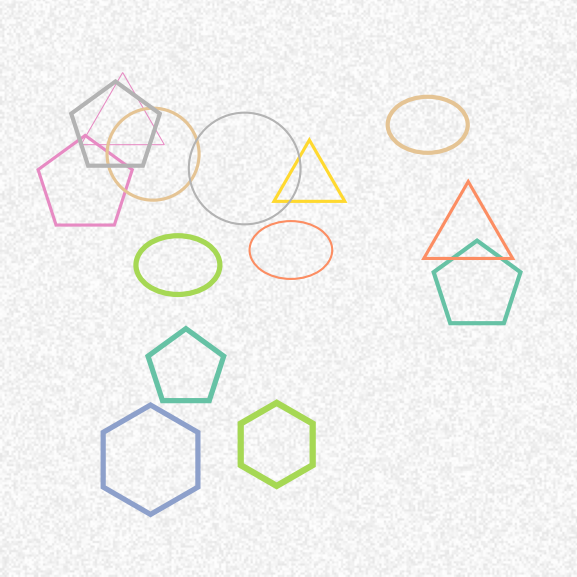[{"shape": "pentagon", "thickness": 2, "radius": 0.4, "center": [0.826, 0.503]}, {"shape": "pentagon", "thickness": 2.5, "radius": 0.34, "center": [0.322, 0.361]}, {"shape": "triangle", "thickness": 1.5, "radius": 0.44, "center": [0.811, 0.596]}, {"shape": "oval", "thickness": 1, "radius": 0.36, "center": [0.504, 0.566]}, {"shape": "hexagon", "thickness": 2.5, "radius": 0.47, "center": [0.261, 0.203]}, {"shape": "pentagon", "thickness": 1.5, "radius": 0.43, "center": [0.148, 0.679]}, {"shape": "triangle", "thickness": 0.5, "radius": 0.42, "center": [0.212, 0.79]}, {"shape": "oval", "thickness": 2.5, "radius": 0.36, "center": [0.308, 0.54]}, {"shape": "hexagon", "thickness": 3, "radius": 0.36, "center": [0.479, 0.23]}, {"shape": "triangle", "thickness": 1.5, "radius": 0.35, "center": [0.536, 0.686]}, {"shape": "circle", "thickness": 1.5, "radius": 0.4, "center": [0.265, 0.732]}, {"shape": "oval", "thickness": 2, "radius": 0.35, "center": [0.741, 0.783]}, {"shape": "pentagon", "thickness": 2, "radius": 0.4, "center": [0.2, 0.777]}, {"shape": "circle", "thickness": 1, "radius": 0.48, "center": [0.424, 0.707]}]